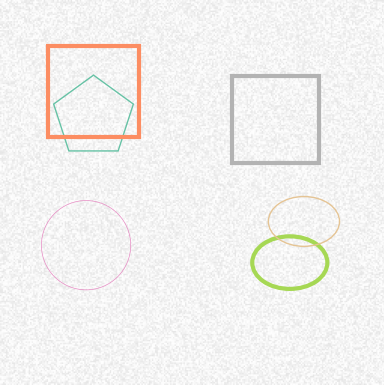[{"shape": "pentagon", "thickness": 1, "radius": 0.54, "center": [0.243, 0.696]}, {"shape": "square", "thickness": 3, "radius": 0.59, "center": [0.243, 0.762]}, {"shape": "circle", "thickness": 0.5, "radius": 0.58, "center": [0.224, 0.363]}, {"shape": "oval", "thickness": 3, "radius": 0.49, "center": [0.753, 0.318]}, {"shape": "oval", "thickness": 1, "radius": 0.46, "center": [0.789, 0.425]}, {"shape": "square", "thickness": 3, "radius": 0.57, "center": [0.715, 0.691]}]